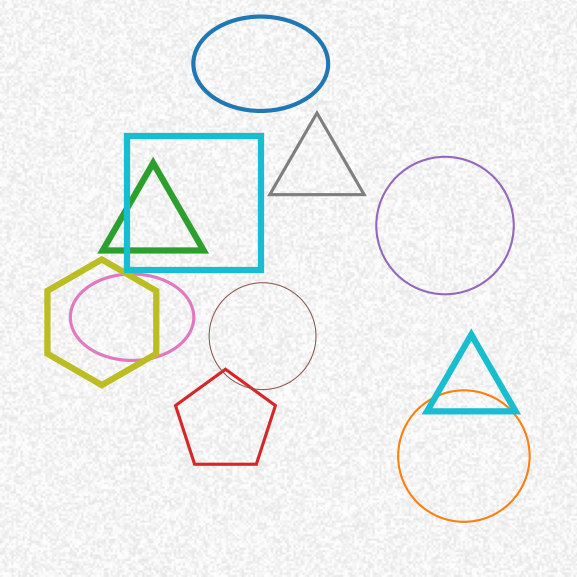[{"shape": "oval", "thickness": 2, "radius": 0.58, "center": [0.452, 0.889]}, {"shape": "circle", "thickness": 1, "radius": 0.57, "center": [0.803, 0.209]}, {"shape": "triangle", "thickness": 3, "radius": 0.5, "center": [0.265, 0.616]}, {"shape": "pentagon", "thickness": 1.5, "radius": 0.45, "center": [0.39, 0.269]}, {"shape": "circle", "thickness": 1, "radius": 0.6, "center": [0.771, 0.609]}, {"shape": "circle", "thickness": 0.5, "radius": 0.46, "center": [0.455, 0.417]}, {"shape": "oval", "thickness": 1.5, "radius": 0.53, "center": [0.229, 0.45]}, {"shape": "triangle", "thickness": 1.5, "radius": 0.47, "center": [0.549, 0.709]}, {"shape": "hexagon", "thickness": 3, "radius": 0.54, "center": [0.176, 0.441]}, {"shape": "triangle", "thickness": 3, "radius": 0.44, "center": [0.816, 0.331]}, {"shape": "square", "thickness": 3, "radius": 0.58, "center": [0.336, 0.648]}]